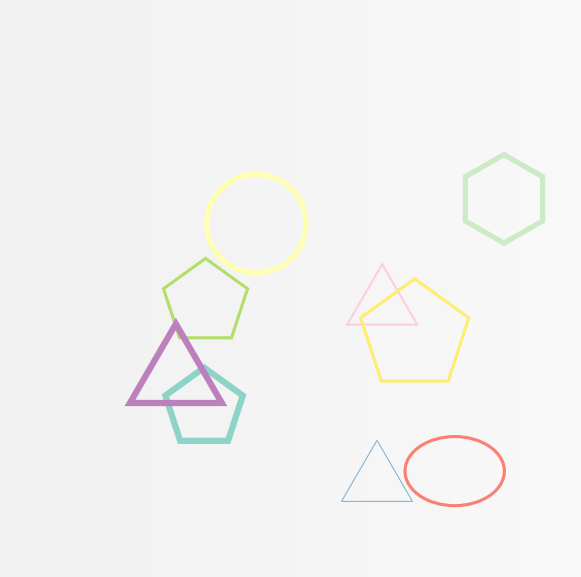[{"shape": "pentagon", "thickness": 3, "radius": 0.35, "center": [0.351, 0.292]}, {"shape": "circle", "thickness": 2.5, "radius": 0.43, "center": [0.441, 0.612]}, {"shape": "oval", "thickness": 1.5, "radius": 0.43, "center": [0.782, 0.183]}, {"shape": "triangle", "thickness": 0.5, "radius": 0.35, "center": [0.649, 0.166]}, {"shape": "pentagon", "thickness": 1.5, "radius": 0.38, "center": [0.354, 0.476]}, {"shape": "triangle", "thickness": 1, "radius": 0.35, "center": [0.658, 0.472]}, {"shape": "triangle", "thickness": 3, "radius": 0.46, "center": [0.303, 0.347]}, {"shape": "hexagon", "thickness": 2.5, "radius": 0.38, "center": [0.867, 0.655]}, {"shape": "pentagon", "thickness": 1.5, "radius": 0.49, "center": [0.714, 0.419]}]